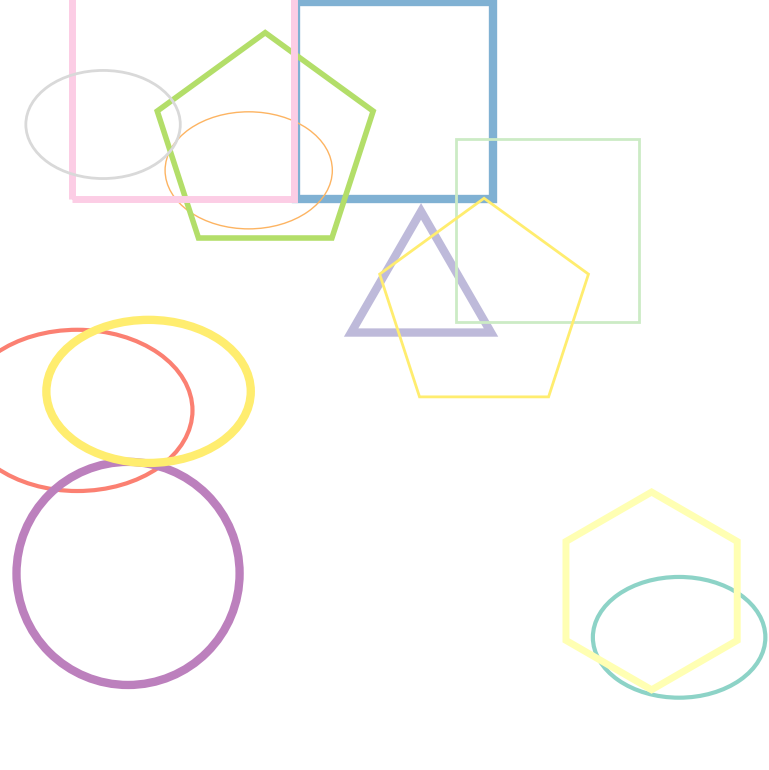[{"shape": "oval", "thickness": 1.5, "radius": 0.56, "center": [0.882, 0.172]}, {"shape": "hexagon", "thickness": 2.5, "radius": 0.64, "center": [0.846, 0.233]}, {"shape": "triangle", "thickness": 3, "radius": 0.52, "center": [0.547, 0.621]}, {"shape": "oval", "thickness": 1.5, "radius": 0.75, "center": [0.1, 0.467]}, {"shape": "square", "thickness": 3, "radius": 0.64, "center": [0.512, 0.869]}, {"shape": "oval", "thickness": 0.5, "radius": 0.54, "center": [0.323, 0.779]}, {"shape": "pentagon", "thickness": 2, "radius": 0.74, "center": [0.344, 0.81]}, {"shape": "square", "thickness": 2.5, "radius": 0.72, "center": [0.238, 0.886]}, {"shape": "oval", "thickness": 1, "radius": 0.5, "center": [0.134, 0.838]}, {"shape": "circle", "thickness": 3, "radius": 0.72, "center": [0.166, 0.255]}, {"shape": "square", "thickness": 1, "radius": 0.59, "center": [0.711, 0.701]}, {"shape": "oval", "thickness": 3, "radius": 0.66, "center": [0.193, 0.492]}, {"shape": "pentagon", "thickness": 1, "radius": 0.71, "center": [0.629, 0.6]}]